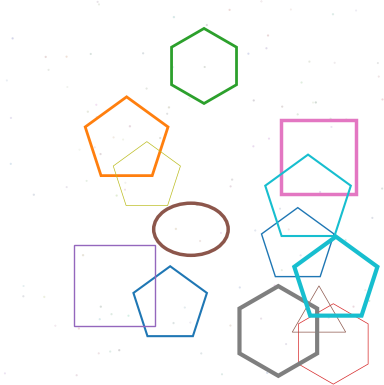[{"shape": "pentagon", "thickness": 1, "radius": 0.5, "center": [0.773, 0.362]}, {"shape": "pentagon", "thickness": 1.5, "radius": 0.5, "center": [0.442, 0.208]}, {"shape": "pentagon", "thickness": 2, "radius": 0.57, "center": [0.329, 0.635]}, {"shape": "hexagon", "thickness": 2, "radius": 0.49, "center": [0.53, 0.829]}, {"shape": "hexagon", "thickness": 0.5, "radius": 0.52, "center": [0.866, 0.107]}, {"shape": "square", "thickness": 1, "radius": 0.52, "center": [0.297, 0.259]}, {"shape": "oval", "thickness": 2.5, "radius": 0.48, "center": [0.496, 0.404]}, {"shape": "triangle", "thickness": 0.5, "radius": 0.4, "center": [0.829, 0.177]}, {"shape": "square", "thickness": 2.5, "radius": 0.48, "center": [0.828, 0.592]}, {"shape": "hexagon", "thickness": 3, "radius": 0.58, "center": [0.723, 0.14]}, {"shape": "pentagon", "thickness": 0.5, "radius": 0.46, "center": [0.381, 0.54]}, {"shape": "pentagon", "thickness": 3, "radius": 0.57, "center": [0.872, 0.272]}, {"shape": "pentagon", "thickness": 1.5, "radius": 0.58, "center": [0.8, 0.482]}]